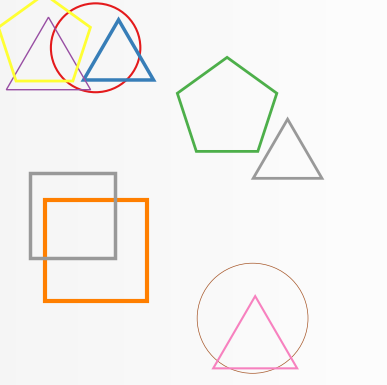[{"shape": "circle", "thickness": 1.5, "radius": 0.58, "center": [0.247, 0.876]}, {"shape": "triangle", "thickness": 2.5, "radius": 0.52, "center": [0.306, 0.844]}, {"shape": "pentagon", "thickness": 2, "radius": 0.67, "center": [0.586, 0.716]}, {"shape": "triangle", "thickness": 1, "radius": 0.63, "center": [0.125, 0.83]}, {"shape": "square", "thickness": 3, "radius": 0.66, "center": [0.248, 0.35]}, {"shape": "pentagon", "thickness": 2, "radius": 0.62, "center": [0.115, 0.89]}, {"shape": "circle", "thickness": 0.5, "radius": 0.72, "center": [0.652, 0.173]}, {"shape": "triangle", "thickness": 1.5, "radius": 0.63, "center": [0.659, 0.106]}, {"shape": "triangle", "thickness": 2, "radius": 0.51, "center": [0.742, 0.588]}, {"shape": "square", "thickness": 2.5, "radius": 0.55, "center": [0.188, 0.44]}]